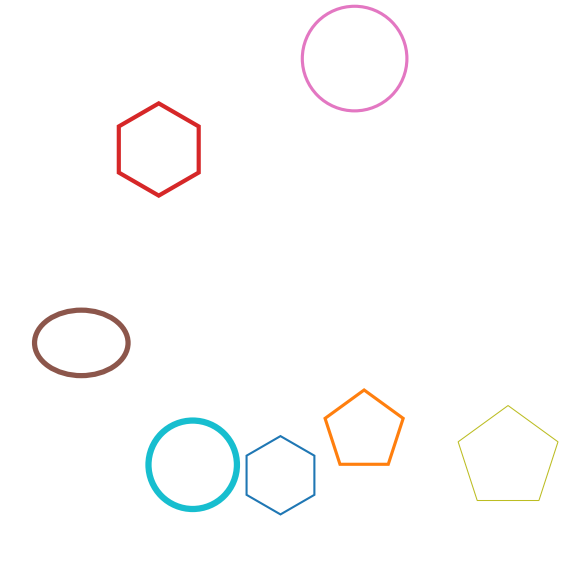[{"shape": "hexagon", "thickness": 1, "radius": 0.34, "center": [0.486, 0.176]}, {"shape": "pentagon", "thickness": 1.5, "radius": 0.36, "center": [0.631, 0.253]}, {"shape": "hexagon", "thickness": 2, "radius": 0.4, "center": [0.275, 0.74]}, {"shape": "oval", "thickness": 2.5, "radius": 0.4, "center": [0.141, 0.405]}, {"shape": "circle", "thickness": 1.5, "radius": 0.45, "center": [0.614, 0.898]}, {"shape": "pentagon", "thickness": 0.5, "radius": 0.45, "center": [0.88, 0.206]}, {"shape": "circle", "thickness": 3, "radius": 0.38, "center": [0.334, 0.194]}]